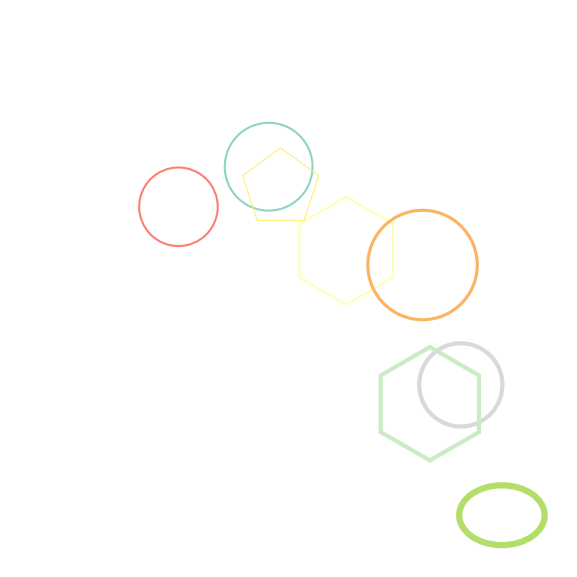[{"shape": "circle", "thickness": 1, "radius": 0.38, "center": [0.465, 0.71]}, {"shape": "hexagon", "thickness": 1, "radius": 0.47, "center": [0.6, 0.565]}, {"shape": "circle", "thickness": 1, "radius": 0.34, "center": [0.309, 0.641]}, {"shape": "circle", "thickness": 1.5, "radius": 0.47, "center": [0.732, 0.54]}, {"shape": "oval", "thickness": 3, "radius": 0.37, "center": [0.869, 0.107]}, {"shape": "circle", "thickness": 2, "radius": 0.36, "center": [0.798, 0.333]}, {"shape": "hexagon", "thickness": 2, "radius": 0.49, "center": [0.744, 0.3]}, {"shape": "pentagon", "thickness": 0.5, "radius": 0.35, "center": [0.486, 0.674]}]